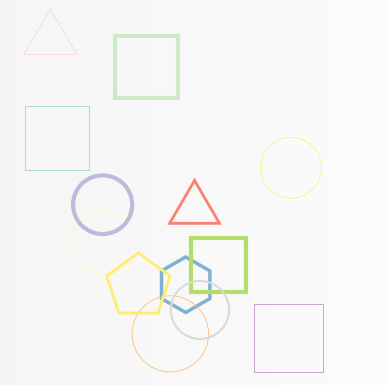[{"shape": "square", "thickness": 0.5, "radius": 0.42, "center": [0.147, 0.642]}, {"shape": "hexagon", "thickness": 0.5, "radius": 0.46, "center": [0.27, 0.37]}, {"shape": "circle", "thickness": 3, "radius": 0.38, "center": [0.265, 0.468]}, {"shape": "triangle", "thickness": 2, "radius": 0.37, "center": [0.502, 0.457]}, {"shape": "hexagon", "thickness": 2.5, "radius": 0.36, "center": [0.479, 0.26]}, {"shape": "circle", "thickness": 0.5, "radius": 0.49, "center": [0.44, 0.133]}, {"shape": "square", "thickness": 3, "radius": 0.35, "center": [0.564, 0.311]}, {"shape": "triangle", "thickness": 0.5, "radius": 0.4, "center": [0.13, 0.898]}, {"shape": "circle", "thickness": 1.5, "radius": 0.38, "center": [0.516, 0.195]}, {"shape": "square", "thickness": 0.5, "radius": 0.44, "center": [0.744, 0.123]}, {"shape": "square", "thickness": 3, "radius": 0.41, "center": [0.379, 0.826]}, {"shape": "pentagon", "thickness": 2, "radius": 0.43, "center": [0.357, 0.257]}, {"shape": "circle", "thickness": 0.5, "radius": 0.4, "center": [0.751, 0.564]}]